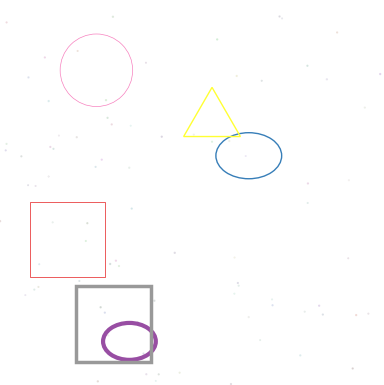[{"shape": "square", "thickness": 0.5, "radius": 0.49, "center": [0.175, 0.379]}, {"shape": "oval", "thickness": 1, "radius": 0.43, "center": [0.646, 0.596]}, {"shape": "oval", "thickness": 3, "radius": 0.34, "center": [0.336, 0.113]}, {"shape": "triangle", "thickness": 1, "radius": 0.43, "center": [0.551, 0.688]}, {"shape": "circle", "thickness": 0.5, "radius": 0.47, "center": [0.25, 0.818]}, {"shape": "square", "thickness": 2.5, "radius": 0.49, "center": [0.295, 0.158]}]